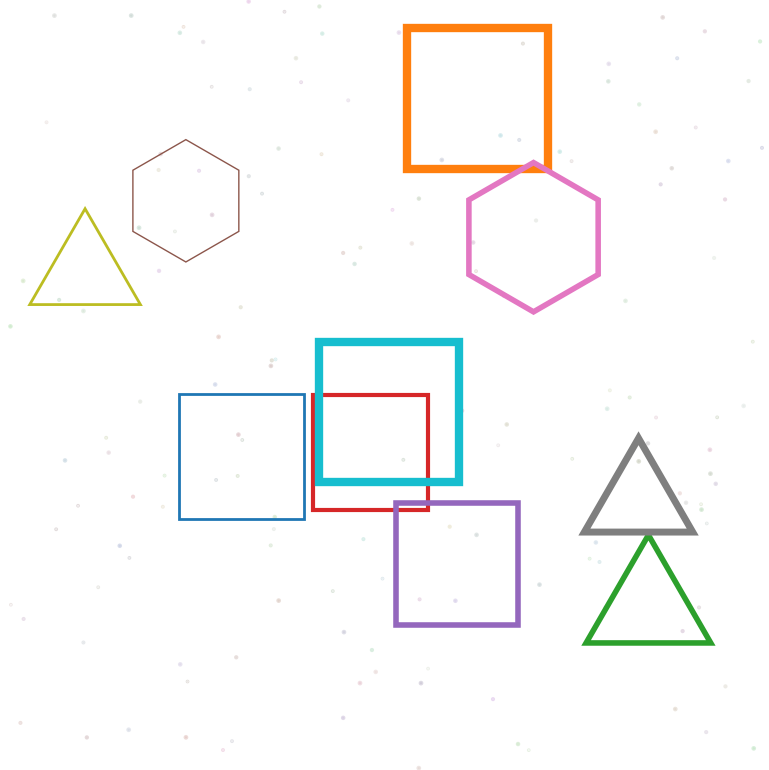[{"shape": "square", "thickness": 1, "radius": 0.41, "center": [0.313, 0.407]}, {"shape": "square", "thickness": 3, "radius": 0.46, "center": [0.62, 0.873]}, {"shape": "triangle", "thickness": 2, "radius": 0.47, "center": [0.842, 0.212]}, {"shape": "square", "thickness": 1.5, "radius": 0.37, "center": [0.481, 0.412]}, {"shape": "square", "thickness": 2, "radius": 0.4, "center": [0.593, 0.268]}, {"shape": "hexagon", "thickness": 0.5, "radius": 0.4, "center": [0.241, 0.739]}, {"shape": "hexagon", "thickness": 2, "radius": 0.48, "center": [0.693, 0.692]}, {"shape": "triangle", "thickness": 2.5, "radius": 0.41, "center": [0.829, 0.35]}, {"shape": "triangle", "thickness": 1, "radius": 0.41, "center": [0.11, 0.646]}, {"shape": "square", "thickness": 3, "radius": 0.45, "center": [0.505, 0.465]}]